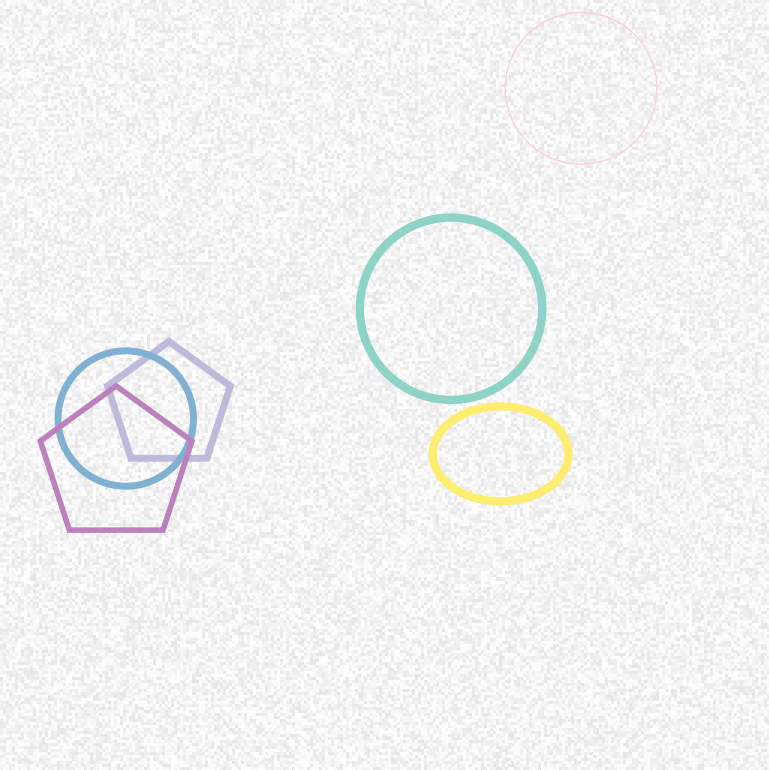[{"shape": "circle", "thickness": 3, "radius": 0.59, "center": [0.586, 0.599]}, {"shape": "pentagon", "thickness": 2.5, "radius": 0.42, "center": [0.219, 0.473]}, {"shape": "circle", "thickness": 2.5, "radius": 0.44, "center": [0.163, 0.456]}, {"shape": "circle", "thickness": 0.5, "radius": 0.49, "center": [0.755, 0.885]}, {"shape": "pentagon", "thickness": 2, "radius": 0.52, "center": [0.151, 0.395]}, {"shape": "oval", "thickness": 3, "radius": 0.44, "center": [0.65, 0.41]}]